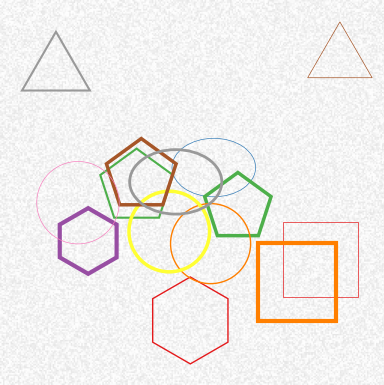[{"shape": "square", "thickness": 0.5, "radius": 0.49, "center": [0.832, 0.326]}, {"shape": "hexagon", "thickness": 1, "radius": 0.56, "center": [0.494, 0.168]}, {"shape": "oval", "thickness": 0.5, "radius": 0.54, "center": [0.555, 0.565]}, {"shape": "pentagon", "thickness": 2.5, "radius": 0.45, "center": [0.618, 0.461]}, {"shape": "pentagon", "thickness": 1.5, "radius": 0.5, "center": [0.355, 0.515]}, {"shape": "hexagon", "thickness": 3, "radius": 0.43, "center": [0.229, 0.374]}, {"shape": "circle", "thickness": 1, "radius": 0.52, "center": [0.547, 0.367]}, {"shape": "square", "thickness": 3, "radius": 0.51, "center": [0.772, 0.268]}, {"shape": "circle", "thickness": 2.5, "radius": 0.52, "center": [0.44, 0.399]}, {"shape": "triangle", "thickness": 0.5, "radius": 0.48, "center": [0.883, 0.846]}, {"shape": "pentagon", "thickness": 2.5, "radius": 0.48, "center": [0.367, 0.545]}, {"shape": "circle", "thickness": 0.5, "radius": 0.54, "center": [0.203, 0.474]}, {"shape": "triangle", "thickness": 1.5, "radius": 0.51, "center": [0.145, 0.816]}, {"shape": "oval", "thickness": 2, "radius": 0.6, "center": [0.456, 0.528]}]